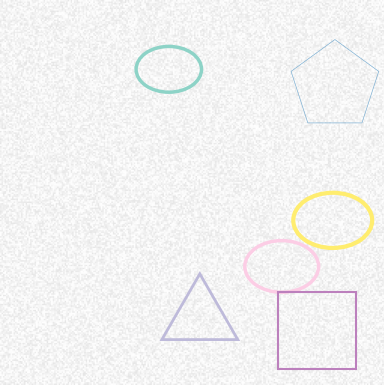[{"shape": "oval", "thickness": 2.5, "radius": 0.42, "center": [0.438, 0.82]}, {"shape": "triangle", "thickness": 2, "radius": 0.57, "center": [0.519, 0.175]}, {"shape": "pentagon", "thickness": 0.5, "radius": 0.6, "center": [0.87, 0.778]}, {"shape": "oval", "thickness": 2.5, "radius": 0.48, "center": [0.732, 0.308]}, {"shape": "square", "thickness": 1.5, "radius": 0.5, "center": [0.823, 0.142]}, {"shape": "oval", "thickness": 3, "radius": 0.51, "center": [0.864, 0.428]}]